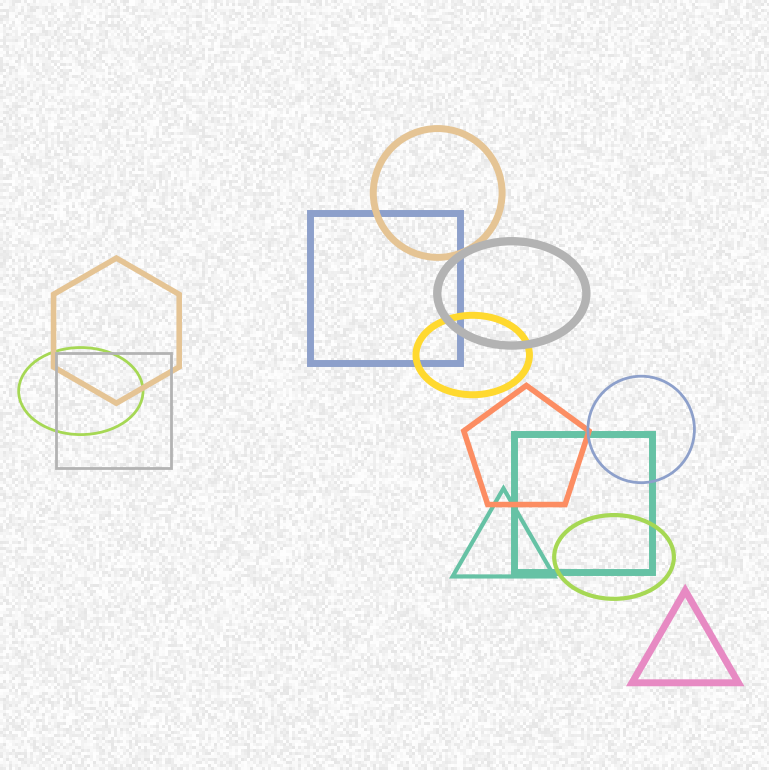[{"shape": "square", "thickness": 2.5, "radius": 0.45, "center": [0.757, 0.347]}, {"shape": "triangle", "thickness": 1.5, "radius": 0.38, "center": [0.654, 0.289]}, {"shape": "pentagon", "thickness": 2, "radius": 0.43, "center": [0.684, 0.414]}, {"shape": "circle", "thickness": 1, "radius": 0.35, "center": [0.833, 0.442]}, {"shape": "square", "thickness": 2.5, "radius": 0.49, "center": [0.5, 0.626]}, {"shape": "triangle", "thickness": 2.5, "radius": 0.4, "center": [0.89, 0.153]}, {"shape": "oval", "thickness": 1.5, "radius": 0.39, "center": [0.797, 0.277]}, {"shape": "oval", "thickness": 1, "radius": 0.4, "center": [0.105, 0.492]}, {"shape": "oval", "thickness": 2.5, "radius": 0.37, "center": [0.614, 0.539]}, {"shape": "hexagon", "thickness": 2, "radius": 0.47, "center": [0.151, 0.571]}, {"shape": "circle", "thickness": 2.5, "radius": 0.42, "center": [0.568, 0.749]}, {"shape": "square", "thickness": 1, "radius": 0.37, "center": [0.148, 0.467]}, {"shape": "oval", "thickness": 3, "radius": 0.48, "center": [0.665, 0.619]}]